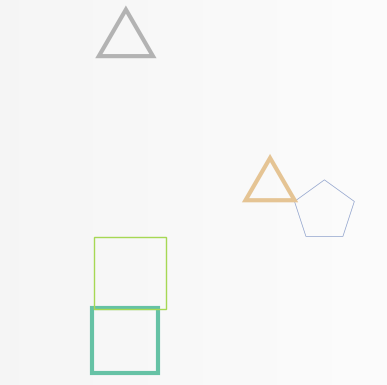[{"shape": "square", "thickness": 3, "radius": 0.42, "center": [0.323, 0.116]}, {"shape": "pentagon", "thickness": 0.5, "radius": 0.41, "center": [0.837, 0.452]}, {"shape": "square", "thickness": 1, "radius": 0.47, "center": [0.336, 0.291]}, {"shape": "triangle", "thickness": 3, "radius": 0.37, "center": [0.697, 0.516]}, {"shape": "triangle", "thickness": 3, "radius": 0.4, "center": [0.325, 0.895]}]